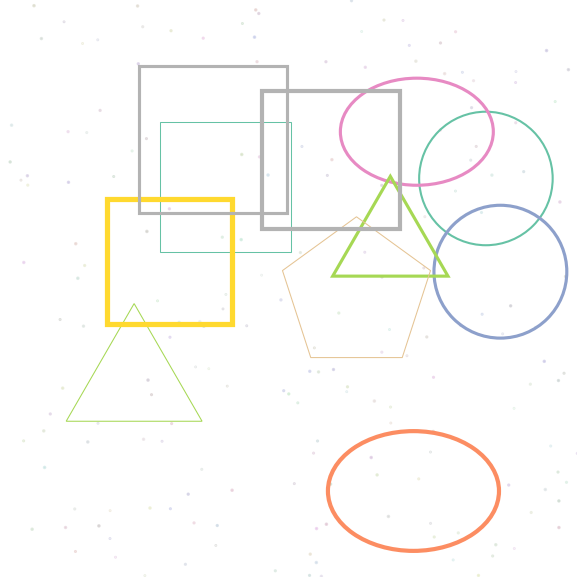[{"shape": "circle", "thickness": 1, "radius": 0.58, "center": [0.841, 0.69]}, {"shape": "square", "thickness": 0.5, "radius": 0.56, "center": [0.39, 0.676]}, {"shape": "oval", "thickness": 2, "radius": 0.74, "center": [0.716, 0.149]}, {"shape": "circle", "thickness": 1.5, "radius": 0.58, "center": [0.866, 0.529]}, {"shape": "oval", "thickness": 1.5, "radius": 0.66, "center": [0.722, 0.771]}, {"shape": "triangle", "thickness": 1.5, "radius": 0.58, "center": [0.676, 0.579]}, {"shape": "triangle", "thickness": 0.5, "radius": 0.68, "center": [0.232, 0.338]}, {"shape": "square", "thickness": 2.5, "radius": 0.54, "center": [0.293, 0.546]}, {"shape": "pentagon", "thickness": 0.5, "radius": 0.67, "center": [0.617, 0.489]}, {"shape": "square", "thickness": 1.5, "radius": 0.64, "center": [0.369, 0.757]}, {"shape": "square", "thickness": 2, "radius": 0.6, "center": [0.573, 0.722]}]